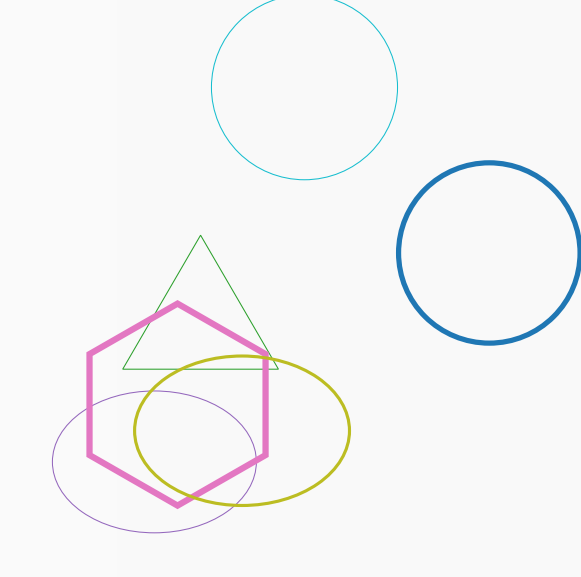[{"shape": "circle", "thickness": 2.5, "radius": 0.78, "center": [0.842, 0.561]}, {"shape": "triangle", "thickness": 0.5, "radius": 0.77, "center": [0.345, 0.437]}, {"shape": "oval", "thickness": 0.5, "radius": 0.88, "center": [0.266, 0.199]}, {"shape": "hexagon", "thickness": 3, "radius": 0.87, "center": [0.305, 0.299]}, {"shape": "oval", "thickness": 1.5, "radius": 0.92, "center": [0.416, 0.253]}, {"shape": "circle", "thickness": 0.5, "radius": 0.8, "center": [0.524, 0.848]}]